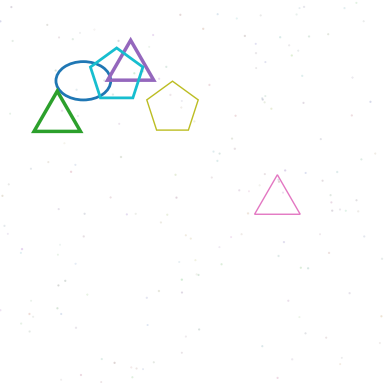[{"shape": "oval", "thickness": 2, "radius": 0.36, "center": [0.216, 0.79]}, {"shape": "triangle", "thickness": 2.5, "radius": 0.35, "center": [0.149, 0.694]}, {"shape": "triangle", "thickness": 2.5, "radius": 0.35, "center": [0.339, 0.826]}, {"shape": "triangle", "thickness": 1, "radius": 0.34, "center": [0.72, 0.478]}, {"shape": "pentagon", "thickness": 1, "radius": 0.35, "center": [0.448, 0.719]}, {"shape": "pentagon", "thickness": 2, "radius": 0.36, "center": [0.303, 0.804]}]